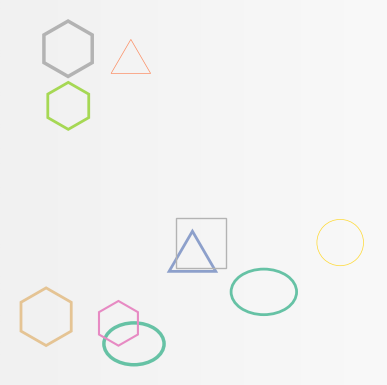[{"shape": "oval", "thickness": 2, "radius": 0.42, "center": [0.681, 0.242]}, {"shape": "oval", "thickness": 2.5, "radius": 0.39, "center": [0.346, 0.107]}, {"shape": "triangle", "thickness": 0.5, "radius": 0.29, "center": [0.338, 0.839]}, {"shape": "triangle", "thickness": 2, "radius": 0.35, "center": [0.497, 0.33]}, {"shape": "hexagon", "thickness": 1.5, "radius": 0.29, "center": [0.306, 0.16]}, {"shape": "hexagon", "thickness": 2, "radius": 0.31, "center": [0.176, 0.725]}, {"shape": "circle", "thickness": 0.5, "radius": 0.3, "center": [0.878, 0.37]}, {"shape": "hexagon", "thickness": 2, "radius": 0.37, "center": [0.119, 0.177]}, {"shape": "hexagon", "thickness": 2.5, "radius": 0.36, "center": [0.176, 0.873]}, {"shape": "square", "thickness": 1, "radius": 0.32, "center": [0.519, 0.369]}]